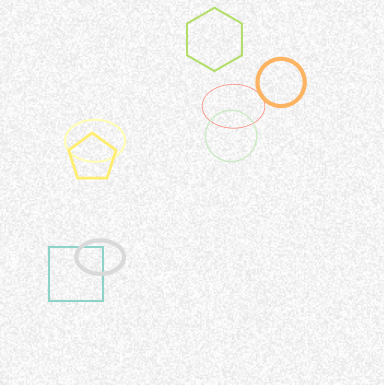[{"shape": "square", "thickness": 1.5, "radius": 0.35, "center": [0.198, 0.289]}, {"shape": "oval", "thickness": 1.5, "radius": 0.39, "center": [0.247, 0.634]}, {"shape": "oval", "thickness": 0.5, "radius": 0.41, "center": [0.607, 0.724]}, {"shape": "circle", "thickness": 3, "radius": 0.31, "center": [0.73, 0.786]}, {"shape": "hexagon", "thickness": 1.5, "radius": 0.41, "center": [0.557, 0.898]}, {"shape": "oval", "thickness": 3, "radius": 0.31, "center": [0.26, 0.332]}, {"shape": "circle", "thickness": 1, "radius": 0.33, "center": [0.6, 0.647]}, {"shape": "pentagon", "thickness": 2, "radius": 0.32, "center": [0.24, 0.59]}]